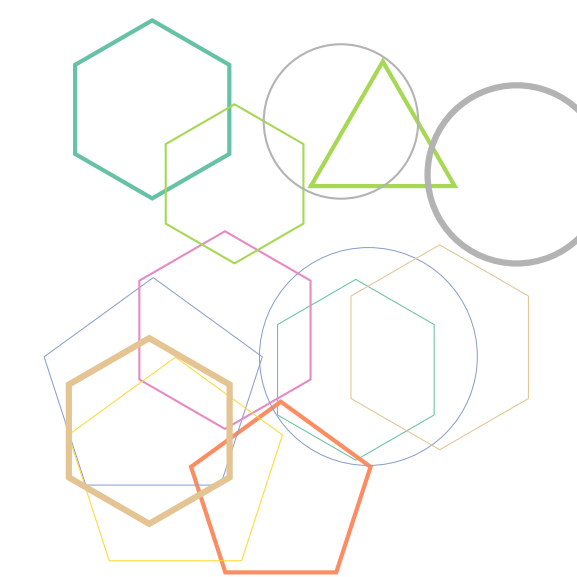[{"shape": "hexagon", "thickness": 0.5, "radius": 0.78, "center": [0.616, 0.359]}, {"shape": "hexagon", "thickness": 2, "radius": 0.77, "center": [0.264, 0.81]}, {"shape": "pentagon", "thickness": 2, "radius": 0.82, "center": [0.486, 0.14]}, {"shape": "circle", "thickness": 0.5, "radius": 0.94, "center": [0.638, 0.382]}, {"shape": "pentagon", "thickness": 0.5, "radius": 0.99, "center": [0.265, 0.32]}, {"shape": "hexagon", "thickness": 1, "radius": 0.86, "center": [0.39, 0.428]}, {"shape": "triangle", "thickness": 2, "radius": 0.72, "center": [0.663, 0.749]}, {"shape": "hexagon", "thickness": 1, "radius": 0.69, "center": [0.406, 0.681]}, {"shape": "pentagon", "thickness": 0.5, "radius": 0.97, "center": [0.304, 0.186]}, {"shape": "hexagon", "thickness": 3, "radius": 0.8, "center": [0.258, 0.253]}, {"shape": "hexagon", "thickness": 0.5, "radius": 0.89, "center": [0.761, 0.398]}, {"shape": "circle", "thickness": 1, "radius": 0.67, "center": [0.59, 0.789]}, {"shape": "circle", "thickness": 3, "radius": 0.77, "center": [0.895, 0.697]}]